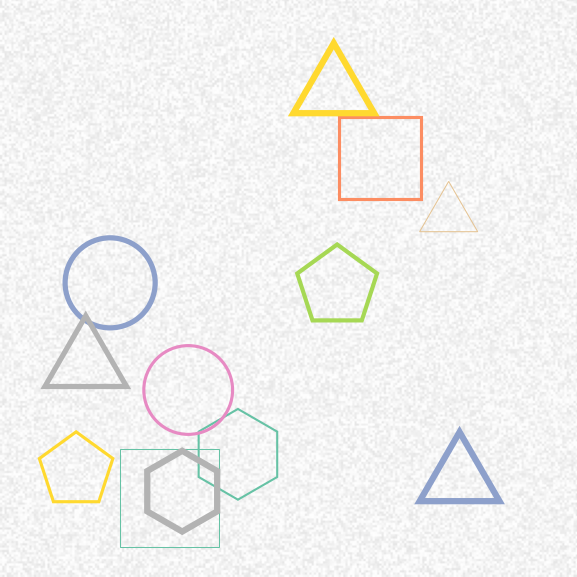[{"shape": "square", "thickness": 0.5, "radius": 0.43, "center": [0.293, 0.137]}, {"shape": "hexagon", "thickness": 1, "radius": 0.39, "center": [0.412, 0.212]}, {"shape": "square", "thickness": 1.5, "radius": 0.36, "center": [0.658, 0.725]}, {"shape": "circle", "thickness": 2.5, "radius": 0.39, "center": [0.191, 0.509]}, {"shape": "triangle", "thickness": 3, "radius": 0.4, "center": [0.796, 0.171]}, {"shape": "circle", "thickness": 1.5, "radius": 0.38, "center": [0.326, 0.324]}, {"shape": "pentagon", "thickness": 2, "radius": 0.36, "center": [0.584, 0.503]}, {"shape": "pentagon", "thickness": 1.5, "radius": 0.33, "center": [0.132, 0.184]}, {"shape": "triangle", "thickness": 3, "radius": 0.4, "center": [0.578, 0.844]}, {"shape": "triangle", "thickness": 0.5, "radius": 0.29, "center": [0.777, 0.627]}, {"shape": "triangle", "thickness": 2.5, "radius": 0.41, "center": [0.148, 0.371]}, {"shape": "hexagon", "thickness": 3, "radius": 0.35, "center": [0.316, 0.149]}]